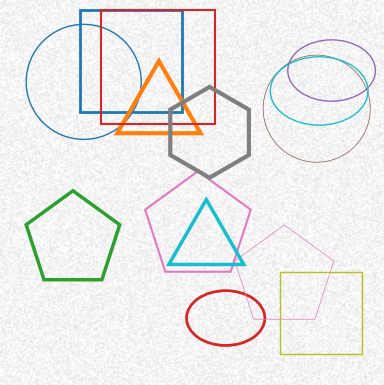[{"shape": "circle", "thickness": 1, "radius": 0.75, "center": [0.217, 0.787]}, {"shape": "square", "thickness": 2, "radius": 0.66, "center": [0.339, 0.841]}, {"shape": "triangle", "thickness": 3, "radius": 0.62, "center": [0.413, 0.716]}, {"shape": "pentagon", "thickness": 2.5, "radius": 0.64, "center": [0.189, 0.377]}, {"shape": "oval", "thickness": 2, "radius": 0.51, "center": [0.586, 0.174]}, {"shape": "square", "thickness": 1.5, "radius": 0.74, "center": [0.411, 0.826]}, {"shape": "oval", "thickness": 1, "radius": 0.57, "center": [0.861, 0.817]}, {"shape": "circle", "thickness": 0.5, "radius": 0.7, "center": [0.823, 0.718]}, {"shape": "pentagon", "thickness": 0.5, "radius": 0.68, "center": [0.738, 0.28]}, {"shape": "pentagon", "thickness": 1.5, "radius": 0.72, "center": [0.514, 0.411]}, {"shape": "hexagon", "thickness": 3, "radius": 0.59, "center": [0.544, 0.656]}, {"shape": "square", "thickness": 1, "radius": 0.53, "center": [0.834, 0.186]}, {"shape": "oval", "thickness": 1, "radius": 0.63, "center": [0.829, 0.764]}, {"shape": "triangle", "thickness": 2.5, "radius": 0.56, "center": [0.536, 0.369]}]